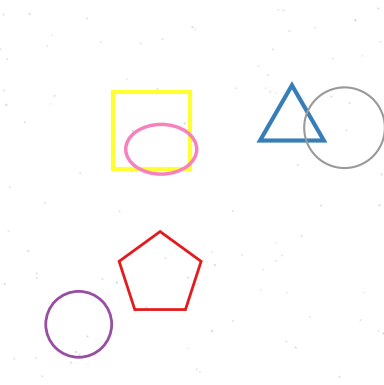[{"shape": "pentagon", "thickness": 2, "radius": 0.56, "center": [0.416, 0.287]}, {"shape": "triangle", "thickness": 3, "radius": 0.48, "center": [0.758, 0.683]}, {"shape": "circle", "thickness": 2, "radius": 0.43, "center": [0.204, 0.158]}, {"shape": "square", "thickness": 3, "radius": 0.5, "center": [0.394, 0.661]}, {"shape": "oval", "thickness": 2.5, "radius": 0.46, "center": [0.419, 0.612]}, {"shape": "circle", "thickness": 1.5, "radius": 0.52, "center": [0.895, 0.668]}]